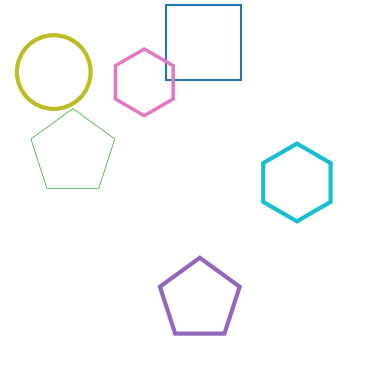[{"shape": "square", "thickness": 1.5, "radius": 0.49, "center": [0.529, 0.89]}, {"shape": "pentagon", "thickness": 0.5, "radius": 0.57, "center": [0.189, 0.604]}, {"shape": "pentagon", "thickness": 3, "radius": 0.54, "center": [0.519, 0.222]}, {"shape": "hexagon", "thickness": 2.5, "radius": 0.43, "center": [0.375, 0.786]}, {"shape": "circle", "thickness": 3, "radius": 0.48, "center": [0.14, 0.813]}, {"shape": "hexagon", "thickness": 3, "radius": 0.5, "center": [0.771, 0.526]}]